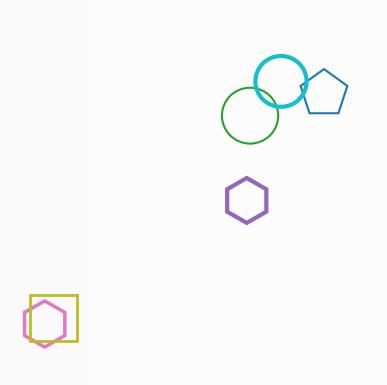[{"shape": "pentagon", "thickness": 1.5, "radius": 0.32, "center": [0.836, 0.757]}, {"shape": "circle", "thickness": 1.5, "radius": 0.36, "center": [0.645, 0.7]}, {"shape": "hexagon", "thickness": 3, "radius": 0.29, "center": [0.637, 0.479]}, {"shape": "hexagon", "thickness": 2.5, "radius": 0.3, "center": [0.115, 0.158]}, {"shape": "square", "thickness": 2, "radius": 0.3, "center": [0.138, 0.175]}, {"shape": "circle", "thickness": 3, "radius": 0.33, "center": [0.725, 0.789]}]